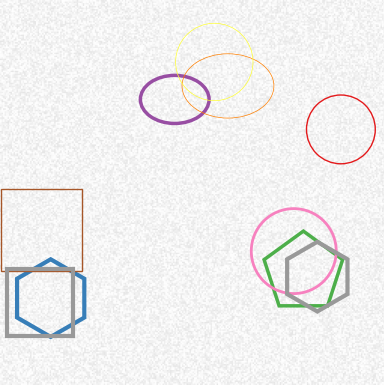[{"shape": "circle", "thickness": 1, "radius": 0.45, "center": [0.885, 0.664]}, {"shape": "hexagon", "thickness": 3, "radius": 0.5, "center": [0.132, 0.226]}, {"shape": "pentagon", "thickness": 2.5, "radius": 0.54, "center": [0.788, 0.292]}, {"shape": "oval", "thickness": 2.5, "radius": 0.45, "center": [0.454, 0.742]}, {"shape": "oval", "thickness": 0.5, "radius": 0.6, "center": [0.592, 0.777]}, {"shape": "circle", "thickness": 0.5, "radius": 0.5, "center": [0.557, 0.839]}, {"shape": "square", "thickness": 1, "radius": 0.53, "center": [0.108, 0.403]}, {"shape": "circle", "thickness": 2, "radius": 0.55, "center": [0.763, 0.348]}, {"shape": "hexagon", "thickness": 3, "radius": 0.45, "center": [0.824, 0.281]}, {"shape": "square", "thickness": 3, "radius": 0.43, "center": [0.104, 0.215]}]